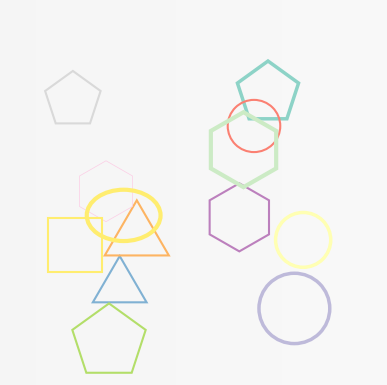[{"shape": "pentagon", "thickness": 2.5, "radius": 0.41, "center": [0.692, 0.759]}, {"shape": "circle", "thickness": 2.5, "radius": 0.36, "center": [0.782, 0.377]}, {"shape": "circle", "thickness": 2.5, "radius": 0.46, "center": [0.76, 0.199]}, {"shape": "circle", "thickness": 1.5, "radius": 0.34, "center": [0.655, 0.673]}, {"shape": "triangle", "thickness": 1.5, "radius": 0.4, "center": [0.309, 0.255]}, {"shape": "triangle", "thickness": 1.5, "radius": 0.48, "center": [0.353, 0.384]}, {"shape": "pentagon", "thickness": 1.5, "radius": 0.5, "center": [0.281, 0.112]}, {"shape": "hexagon", "thickness": 0.5, "radius": 0.4, "center": [0.274, 0.503]}, {"shape": "pentagon", "thickness": 1.5, "radius": 0.38, "center": [0.188, 0.74]}, {"shape": "hexagon", "thickness": 1.5, "radius": 0.44, "center": [0.618, 0.435]}, {"shape": "hexagon", "thickness": 3, "radius": 0.49, "center": [0.628, 0.611]}, {"shape": "square", "thickness": 1.5, "radius": 0.35, "center": [0.195, 0.363]}, {"shape": "oval", "thickness": 3, "radius": 0.48, "center": [0.319, 0.441]}]